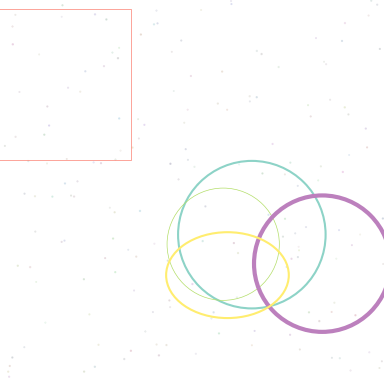[{"shape": "circle", "thickness": 1.5, "radius": 0.96, "center": [0.654, 0.391]}, {"shape": "square", "thickness": 0.5, "radius": 0.98, "center": [0.144, 0.781]}, {"shape": "circle", "thickness": 0.5, "radius": 0.73, "center": [0.58, 0.366]}, {"shape": "circle", "thickness": 3, "radius": 0.89, "center": [0.837, 0.315]}, {"shape": "oval", "thickness": 1.5, "radius": 0.8, "center": [0.591, 0.285]}]